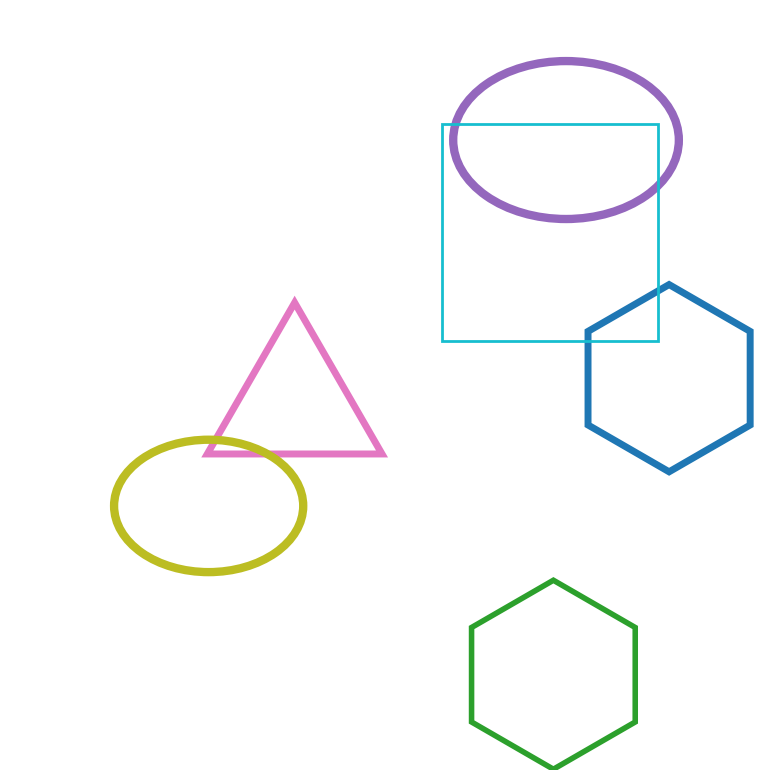[{"shape": "hexagon", "thickness": 2.5, "radius": 0.61, "center": [0.869, 0.509]}, {"shape": "hexagon", "thickness": 2, "radius": 0.61, "center": [0.719, 0.124]}, {"shape": "oval", "thickness": 3, "radius": 0.73, "center": [0.735, 0.818]}, {"shape": "triangle", "thickness": 2.5, "radius": 0.66, "center": [0.383, 0.476]}, {"shape": "oval", "thickness": 3, "radius": 0.61, "center": [0.271, 0.343]}, {"shape": "square", "thickness": 1, "radius": 0.7, "center": [0.714, 0.698]}]